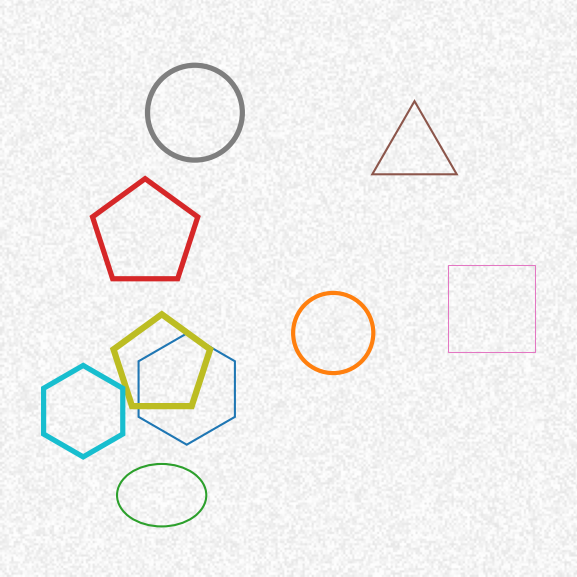[{"shape": "hexagon", "thickness": 1, "radius": 0.48, "center": [0.323, 0.325]}, {"shape": "circle", "thickness": 2, "radius": 0.35, "center": [0.577, 0.423]}, {"shape": "oval", "thickness": 1, "radius": 0.39, "center": [0.28, 0.142]}, {"shape": "pentagon", "thickness": 2.5, "radius": 0.48, "center": [0.251, 0.594]}, {"shape": "triangle", "thickness": 1, "radius": 0.42, "center": [0.718, 0.74]}, {"shape": "square", "thickness": 0.5, "radius": 0.38, "center": [0.851, 0.465]}, {"shape": "circle", "thickness": 2.5, "radius": 0.41, "center": [0.338, 0.804]}, {"shape": "pentagon", "thickness": 3, "radius": 0.44, "center": [0.28, 0.367]}, {"shape": "hexagon", "thickness": 2.5, "radius": 0.4, "center": [0.144, 0.287]}]